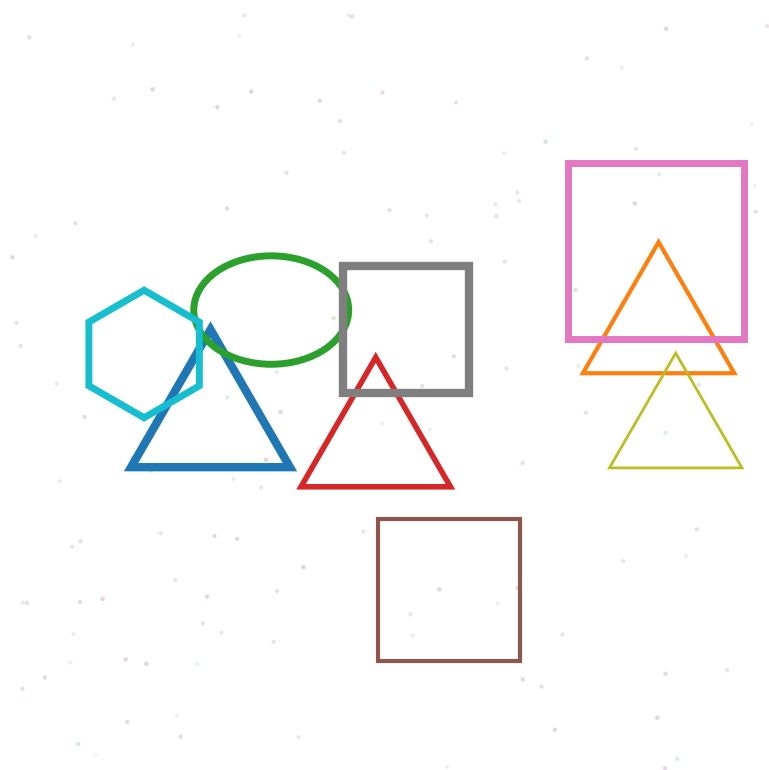[{"shape": "triangle", "thickness": 3, "radius": 0.6, "center": [0.273, 0.453]}, {"shape": "triangle", "thickness": 1.5, "radius": 0.57, "center": [0.855, 0.572]}, {"shape": "oval", "thickness": 2.5, "radius": 0.5, "center": [0.352, 0.597]}, {"shape": "triangle", "thickness": 2, "radius": 0.56, "center": [0.488, 0.424]}, {"shape": "square", "thickness": 1.5, "radius": 0.46, "center": [0.583, 0.234]}, {"shape": "square", "thickness": 2.5, "radius": 0.57, "center": [0.852, 0.674]}, {"shape": "square", "thickness": 3, "radius": 0.41, "center": [0.527, 0.572]}, {"shape": "triangle", "thickness": 1, "radius": 0.5, "center": [0.878, 0.442]}, {"shape": "hexagon", "thickness": 2.5, "radius": 0.41, "center": [0.187, 0.54]}]